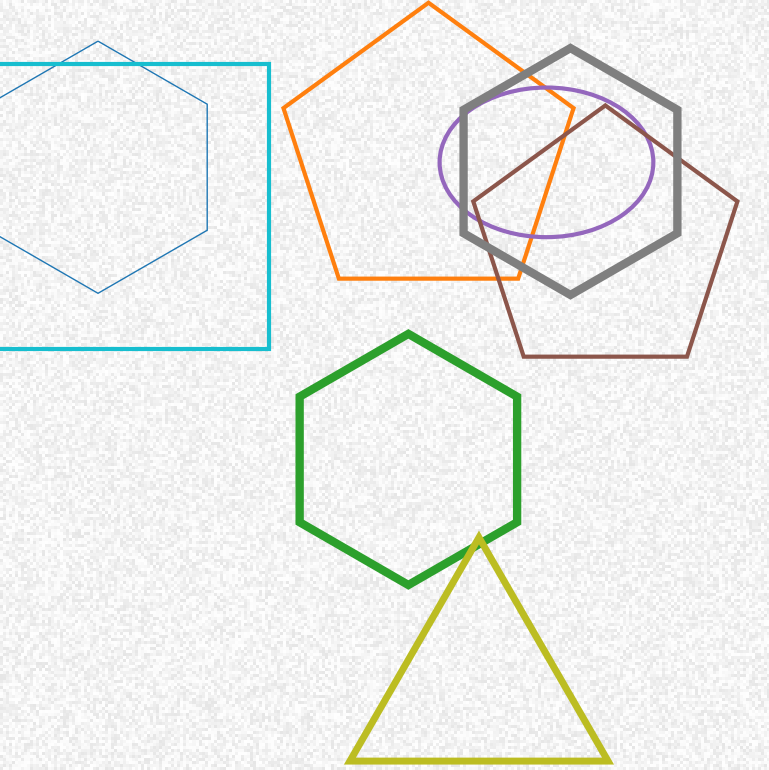[{"shape": "hexagon", "thickness": 0.5, "radius": 0.82, "center": [0.127, 0.783]}, {"shape": "pentagon", "thickness": 1.5, "radius": 0.99, "center": [0.557, 0.798]}, {"shape": "hexagon", "thickness": 3, "radius": 0.82, "center": [0.53, 0.403]}, {"shape": "oval", "thickness": 1.5, "radius": 0.69, "center": [0.71, 0.789]}, {"shape": "pentagon", "thickness": 1.5, "radius": 0.9, "center": [0.786, 0.683]}, {"shape": "hexagon", "thickness": 3, "radius": 0.8, "center": [0.741, 0.777]}, {"shape": "triangle", "thickness": 2.5, "radius": 0.97, "center": [0.622, 0.108]}, {"shape": "square", "thickness": 1.5, "radius": 0.93, "center": [0.164, 0.732]}]